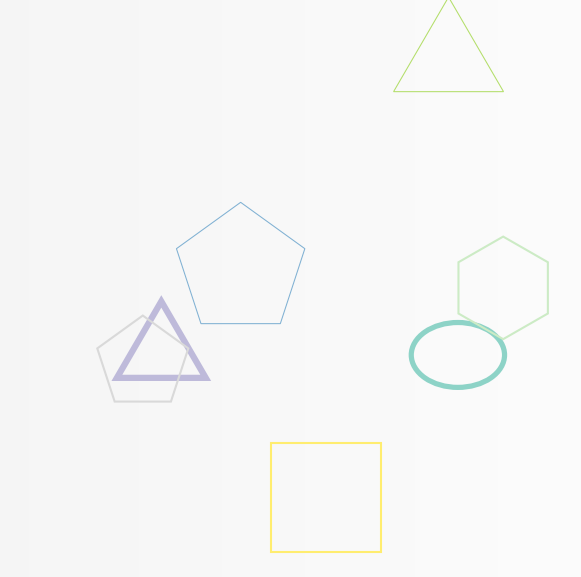[{"shape": "oval", "thickness": 2.5, "radius": 0.4, "center": [0.788, 0.385]}, {"shape": "triangle", "thickness": 3, "radius": 0.44, "center": [0.278, 0.389]}, {"shape": "pentagon", "thickness": 0.5, "radius": 0.58, "center": [0.414, 0.533]}, {"shape": "triangle", "thickness": 0.5, "radius": 0.55, "center": [0.772, 0.895]}, {"shape": "pentagon", "thickness": 1, "radius": 0.41, "center": [0.246, 0.37]}, {"shape": "hexagon", "thickness": 1, "radius": 0.44, "center": [0.866, 0.501]}, {"shape": "square", "thickness": 1, "radius": 0.48, "center": [0.561, 0.137]}]